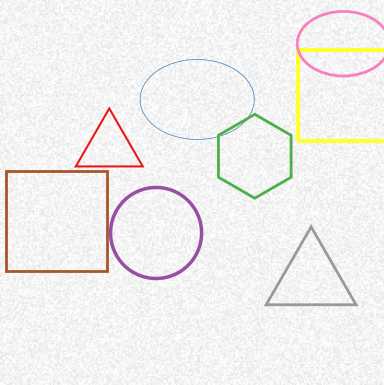[{"shape": "triangle", "thickness": 1.5, "radius": 0.5, "center": [0.284, 0.618]}, {"shape": "oval", "thickness": 0.5, "radius": 0.74, "center": [0.512, 0.742]}, {"shape": "hexagon", "thickness": 2, "radius": 0.54, "center": [0.662, 0.594]}, {"shape": "circle", "thickness": 2.5, "radius": 0.59, "center": [0.405, 0.395]}, {"shape": "square", "thickness": 3, "radius": 0.59, "center": [0.893, 0.753]}, {"shape": "square", "thickness": 2, "radius": 0.65, "center": [0.147, 0.427]}, {"shape": "oval", "thickness": 2, "radius": 0.6, "center": [0.892, 0.887]}, {"shape": "triangle", "thickness": 2, "radius": 0.67, "center": [0.808, 0.276]}]